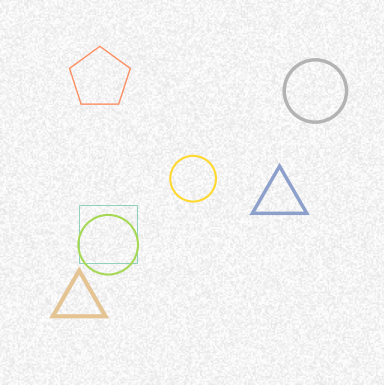[{"shape": "square", "thickness": 0.5, "radius": 0.38, "center": [0.279, 0.392]}, {"shape": "pentagon", "thickness": 1, "radius": 0.42, "center": [0.259, 0.797]}, {"shape": "triangle", "thickness": 2.5, "radius": 0.41, "center": [0.726, 0.487]}, {"shape": "circle", "thickness": 1.5, "radius": 0.39, "center": [0.281, 0.364]}, {"shape": "circle", "thickness": 1.5, "radius": 0.3, "center": [0.502, 0.536]}, {"shape": "triangle", "thickness": 3, "radius": 0.4, "center": [0.206, 0.218]}, {"shape": "circle", "thickness": 2.5, "radius": 0.4, "center": [0.819, 0.764]}]